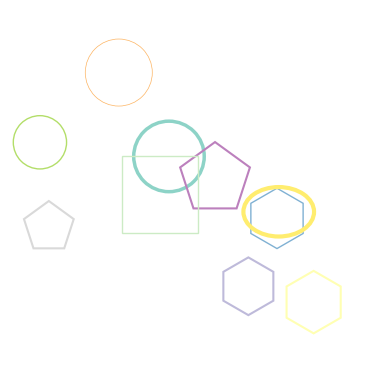[{"shape": "circle", "thickness": 2.5, "radius": 0.46, "center": [0.439, 0.594]}, {"shape": "hexagon", "thickness": 1.5, "radius": 0.41, "center": [0.815, 0.215]}, {"shape": "hexagon", "thickness": 1.5, "radius": 0.37, "center": [0.645, 0.256]}, {"shape": "hexagon", "thickness": 1, "radius": 0.39, "center": [0.719, 0.433]}, {"shape": "circle", "thickness": 0.5, "radius": 0.44, "center": [0.309, 0.812]}, {"shape": "circle", "thickness": 1, "radius": 0.35, "center": [0.104, 0.63]}, {"shape": "pentagon", "thickness": 1.5, "radius": 0.34, "center": [0.127, 0.41]}, {"shape": "pentagon", "thickness": 1.5, "radius": 0.48, "center": [0.559, 0.536]}, {"shape": "square", "thickness": 1, "radius": 0.49, "center": [0.416, 0.495]}, {"shape": "oval", "thickness": 3, "radius": 0.46, "center": [0.724, 0.45]}]